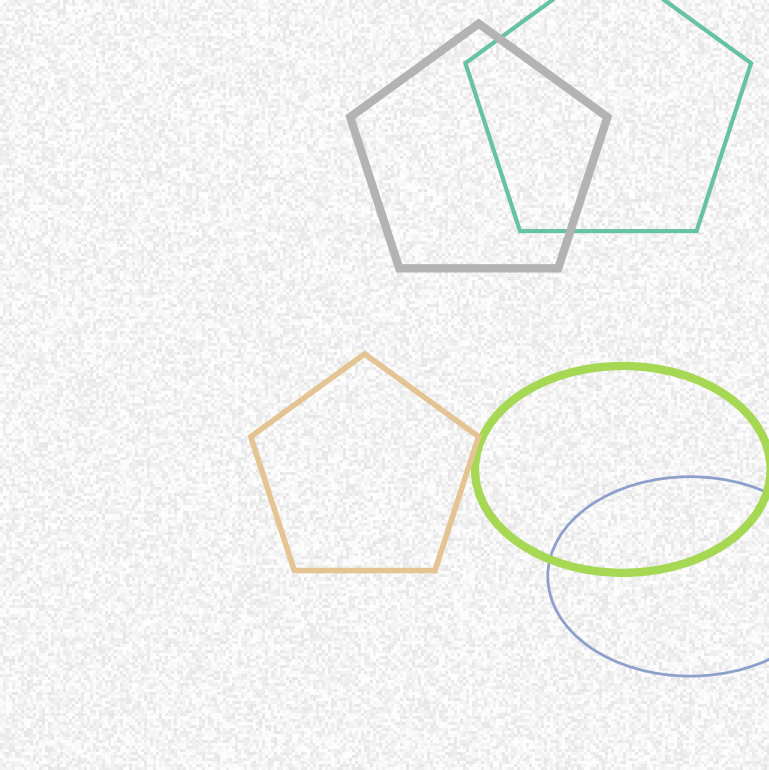[{"shape": "pentagon", "thickness": 1.5, "radius": 0.98, "center": [0.79, 0.858]}, {"shape": "oval", "thickness": 1, "radius": 0.92, "center": [0.896, 0.251]}, {"shape": "oval", "thickness": 3, "radius": 0.96, "center": [0.809, 0.39]}, {"shape": "pentagon", "thickness": 2, "radius": 0.78, "center": [0.474, 0.385]}, {"shape": "pentagon", "thickness": 3, "radius": 0.88, "center": [0.622, 0.794]}]